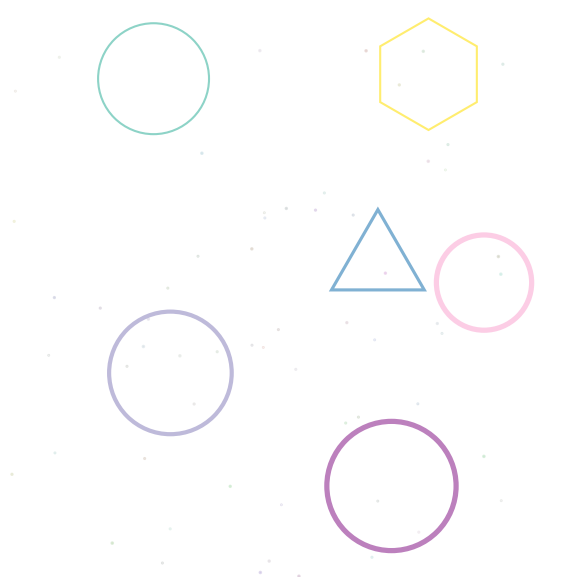[{"shape": "circle", "thickness": 1, "radius": 0.48, "center": [0.266, 0.863]}, {"shape": "circle", "thickness": 2, "radius": 0.53, "center": [0.295, 0.353]}, {"shape": "triangle", "thickness": 1.5, "radius": 0.46, "center": [0.654, 0.543]}, {"shape": "circle", "thickness": 2.5, "radius": 0.41, "center": [0.838, 0.51]}, {"shape": "circle", "thickness": 2.5, "radius": 0.56, "center": [0.678, 0.158]}, {"shape": "hexagon", "thickness": 1, "radius": 0.48, "center": [0.742, 0.871]}]